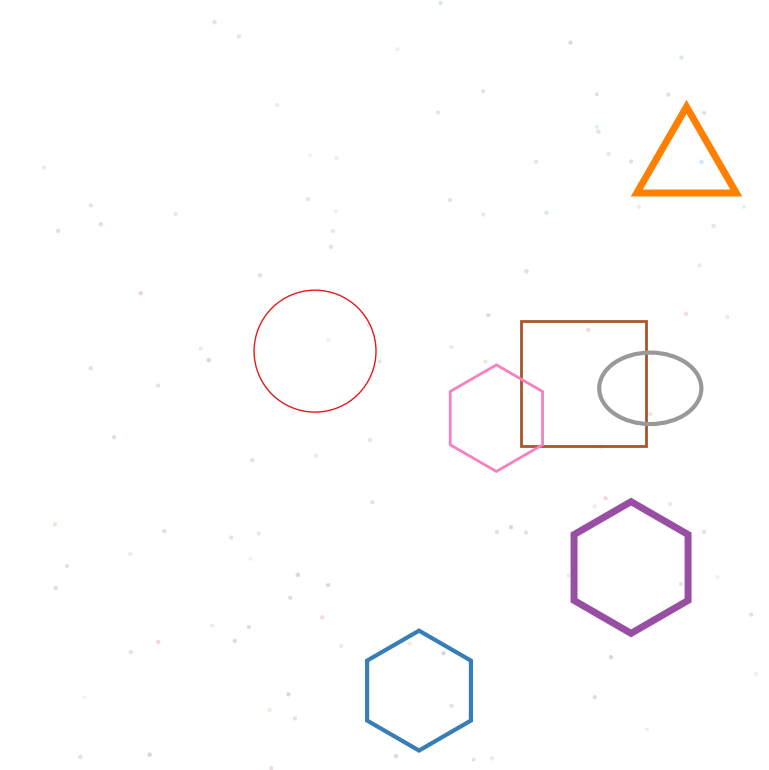[{"shape": "circle", "thickness": 0.5, "radius": 0.4, "center": [0.409, 0.544]}, {"shape": "hexagon", "thickness": 1.5, "radius": 0.39, "center": [0.544, 0.103]}, {"shape": "hexagon", "thickness": 2.5, "radius": 0.43, "center": [0.82, 0.263]}, {"shape": "triangle", "thickness": 2.5, "radius": 0.37, "center": [0.892, 0.787]}, {"shape": "square", "thickness": 1, "radius": 0.41, "center": [0.757, 0.502]}, {"shape": "hexagon", "thickness": 1, "radius": 0.35, "center": [0.645, 0.457]}, {"shape": "oval", "thickness": 1.5, "radius": 0.33, "center": [0.845, 0.496]}]